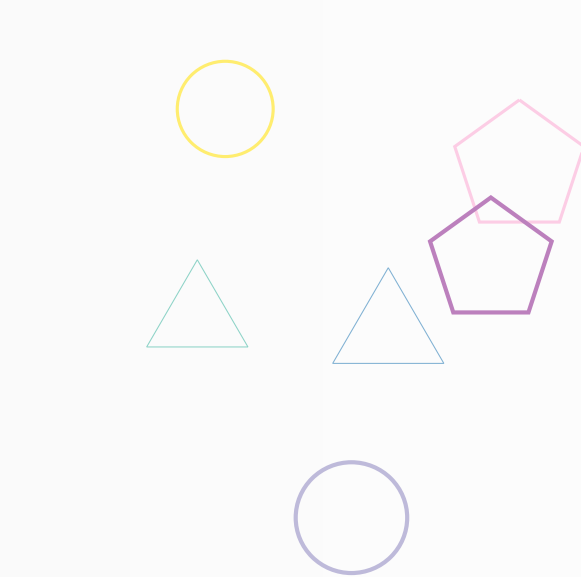[{"shape": "triangle", "thickness": 0.5, "radius": 0.5, "center": [0.339, 0.449]}, {"shape": "circle", "thickness": 2, "radius": 0.48, "center": [0.605, 0.103]}, {"shape": "triangle", "thickness": 0.5, "radius": 0.55, "center": [0.668, 0.425]}, {"shape": "pentagon", "thickness": 1.5, "radius": 0.58, "center": [0.894, 0.709]}, {"shape": "pentagon", "thickness": 2, "radius": 0.55, "center": [0.844, 0.547]}, {"shape": "circle", "thickness": 1.5, "radius": 0.41, "center": [0.387, 0.811]}]